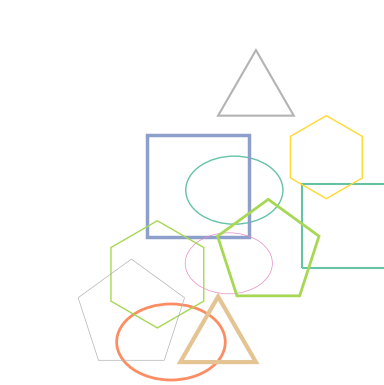[{"shape": "square", "thickness": 1.5, "radius": 0.54, "center": [0.894, 0.413]}, {"shape": "oval", "thickness": 1, "radius": 0.63, "center": [0.609, 0.506]}, {"shape": "oval", "thickness": 2, "radius": 0.71, "center": [0.444, 0.112]}, {"shape": "square", "thickness": 2.5, "radius": 0.66, "center": [0.514, 0.516]}, {"shape": "oval", "thickness": 0.5, "radius": 0.57, "center": [0.594, 0.316]}, {"shape": "hexagon", "thickness": 1, "radius": 0.7, "center": [0.409, 0.287]}, {"shape": "pentagon", "thickness": 2, "radius": 0.69, "center": [0.697, 0.344]}, {"shape": "hexagon", "thickness": 1, "radius": 0.54, "center": [0.848, 0.592]}, {"shape": "triangle", "thickness": 3, "radius": 0.57, "center": [0.566, 0.116]}, {"shape": "triangle", "thickness": 1.5, "radius": 0.57, "center": [0.665, 0.756]}, {"shape": "pentagon", "thickness": 0.5, "radius": 0.73, "center": [0.341, 0.182]}]